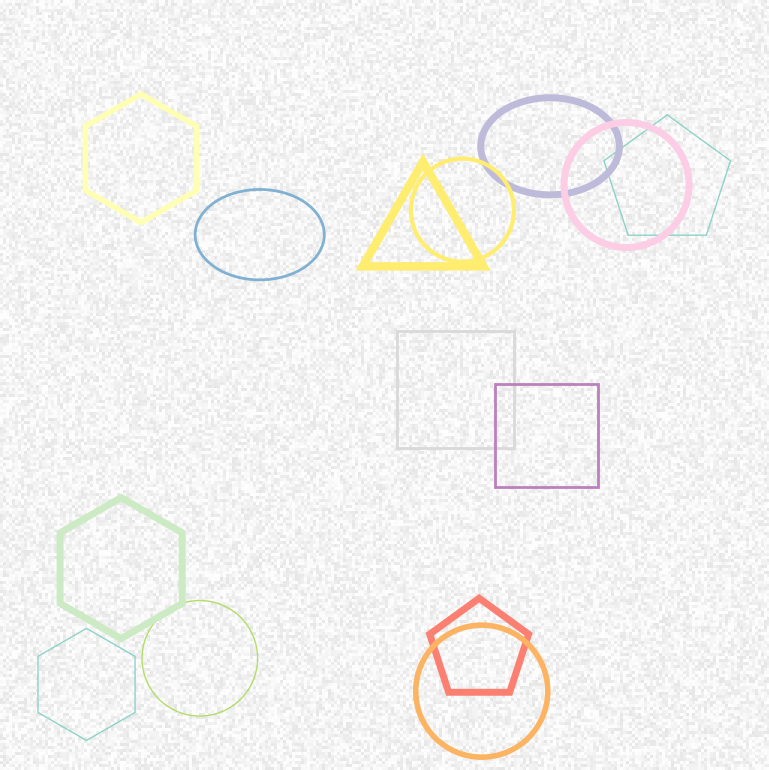[{"shape": "pentagon", "thickness": 0.5, "radius": 0.43, "center": [0.867, 0.764]}, {"shape": "hexagon", "thickness": 0.5, "radius": 0.36, "center": [0.112, 0.111]}, {"shape": "hexagon", "thickness": 2, "radius": 0.42, "center": [0.183, 0.794]}, {"shape": "oval", "thickness": 2.5, "radius": 0.45, "center": [0.714, 0.81]}, {"shape": "pentagon", "thickness": 2.5, "radius": 0.34, "center": [0.622, 0.156]}, {"shape": "oval", "thickness": 1, "radius": 0.42, "center": [0.337, 0.695]}, {"shape": "circle", "thickness": 2, "radius": 0.43, "center": [0.626, 0.102]}, {"shape": "circle", "thickness": 0.5, "radius": 0.38, "center": [0.259, 0.145]}, {"shape": "circle", "thickness": 2.5, "radius": 0.41, "center": [0.814, 0.76]}, {"shape": "square", "thickness": 1, "radius": 0.38, "center": [0.591, 0.494]}, {"shape": "square", "thickness": 1, "radius": 0.33, "center": [0.71, 0.434]}, {"shape": "hexagon", "thickness": 2.5, "radius": 0.46, "center": [0.157, 0.262]}, {"shape": "triangle", "thickness": 3, "radius": 0.45, "center": [0.549, 0.699]}, {"shape": "circle", "thickness": 1.5, "radius": 0.33, "center": [0.601, 0.727]}]